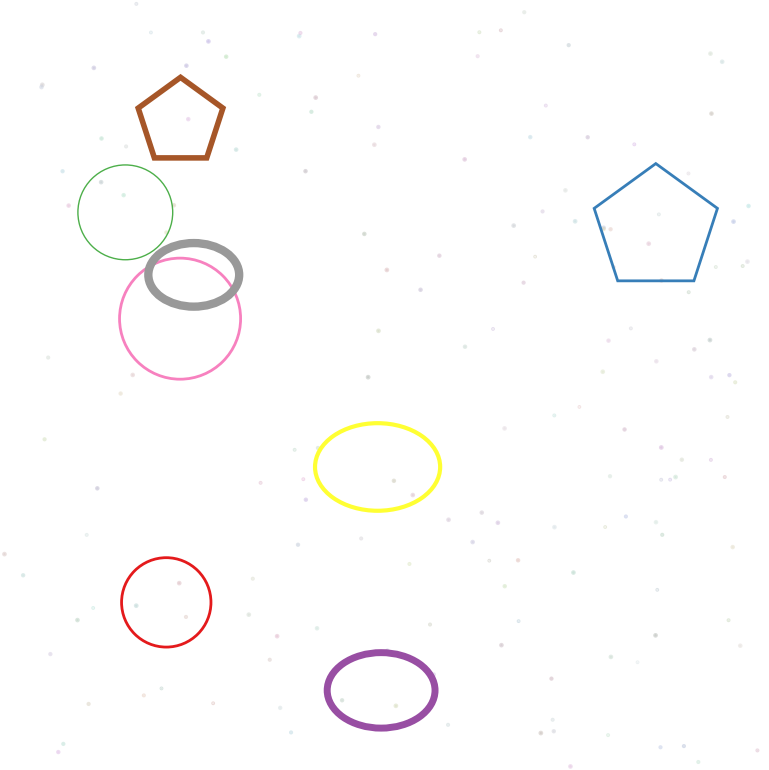[{"shape": "circle", "thickness": 1, "radius": 0.29, "center": [0.216, 0.218]}, {"shape": "pentagon", "thickness": 1, "radius": 0.42, "center": [0.852, 0.703]}, {"shape": "circle", "thickness": 0.5, "radius": 0.31, "center": [0.163, 0.724]}, {"shape": "oval", "thickness": 2.5, "radius": 0.35, "center": [0.495, 0.103]}, {"shape": "oval", "thickness": 1.5, "radius": 0.41, "center": [0.49, 0.394]}, {"shape": "pentagon", "thickness": 2, "radius": 0.29, "center": [0.234, 0.842]}, {"shape": "circle", "thickness": 1, "radius": 0.39, "center": [0.234, 0.586]}, {"shape": "oval", "thickness": 3, "radius": 0.29, "center": [0.252, 0.643]}]